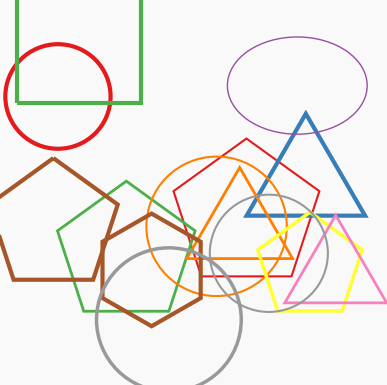[{"shape": "pentagon", "thickness": 1.5, "radius": 0.99, "center": [0.636, 0.442]}, {"shape": "circle", "thickness": 3, "radius": 0.68, "center": [0.15, 0.749]}, {"shape": "triangle", "thickness": 3, "radius": 0.88, "center": [0.789, 0.528]}, {"shape": "square", "thickness": 3, "radius": 0.81, "center": [0.204, 0.894]}, {"shape": "pentagon", "thickness": 2, "radius": 0.93, "center": [0.326, 0.343]}, {"shape": "oval", "thickness": 1, "radius": 0.9, "center": [0.767, 0.778]}, {"shape": "circle", "thickness": 1.5, "radius": 0.91, "center": [0.559, 0.412]}, {"shape": "triangle", "thickness": 2, "radius": 0.79, "center": [0.619, 0.407]}, {"shape": "pentagon", "thickness": 2.5, "radius": 0.71, "center": [0.8, 0.307]}, {"shape": "hexagon", "thickness": 3, "radius": 0.73, "center": [0.391, 0.299]}, {"shape": "pentagon", "thickness": 3, "radius": 0.87, "center": [0.138, 0.415]}, {"shape": "triangle", "thickness": 2, "radius": 0.76, "center": [0.866, 0.289]}, {"shape": "circle", "thickness": 2.5, "radius": 0.93, "center": [0.436, 0.17]}, {"shape": "circle", "thickness": 1.5, "radius": 0.76, "center": [0.694, 0.342]}]